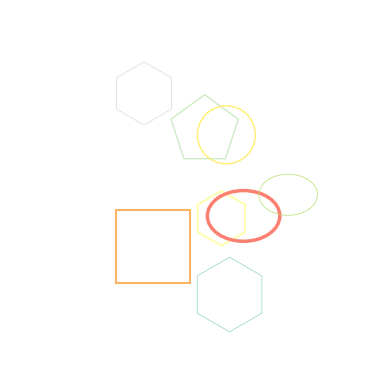[{"shape": "hexagon", "thickness": 0.5, "radius": 0.48, "center": [0.596, 0.235]}, {"shape": "hexagon", "thickness": 1.5, "radius": 0.36, "center": [0.575, 0.433]}, {"shape": "oval", "thickness": 2.5, "radius": 0.47, "center": [0.633, 0.439]}, {"shape": "square", "thickness": 1.5, "radius": 0.48, "center": [0.397, 0.36]}, {"shape": "oval", "thickness": 0.5, "radius": 0.38, "center": [0.748, 0.494]}, {"shape": "hexagon", "thickness": 0.5, "radius": 0.41, "center": [0.374, 0.757]}, {"shape": "pentagon", "thickness": 1, "radius": 0.46, "center": [0.532, 0.662]}, {"shape": "circle", "thickness": 1, "radius": 0.38, "center": [0.588, 0.65]}]